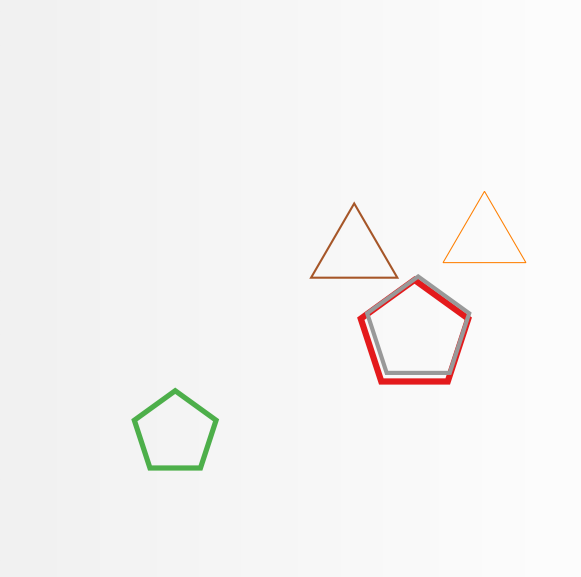[{"shape": "pentagon", "thickness": 3, "radius": 0.49, "center": [0.713, 0.417]}, {"shape": "pentagon", "thickness": 2.5, "radius": 0.37, "center": [0.301, 0.249]}, {"shape": "triangle", "thickness": 0.5, "radius": 0.41, "center": [0.834, 0.586]}, {"shape": "triangle", "thickness": 1, "radius": 0.43, "center": [0.609, 0.561]}, {"shape": "pentagon", "thickness": 2, "radius": 0.46, "center": [0.719, 0.428]}]